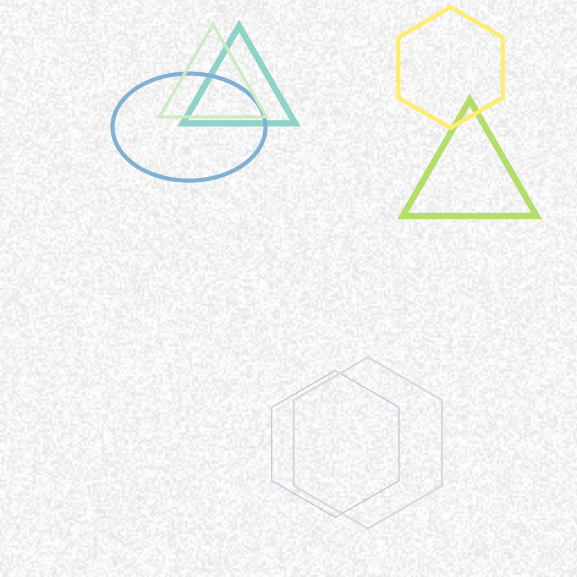[{"shape": "triangle", "thickness": 3, "radius": 0.56, "center": [0.414, 0.842]}, {"shape": "hexagon", "thickness": 0.5, "radius": 0.64, "center": [0.581, 0.23]}, {"shape": "oval", "thickness": 2, "radius": 0.66, "center": [0.327, 0.779]}, {"shape": "triangle", "thickness": 3, "radius": 0.67, "center": [0.813, 0.692]}, {"shape": "hexagon", "thickness": 1, "radius": 0.74, "center": [0.637, 0.232]}, {"shape": "triangle", "thickness": 1.5, "radius": 0.53, "center": [0.369, 0.85]}, {"shape": "hexagon", "thickness": 2, "radius": 0.52, "center": [0.78, 0.882]}]